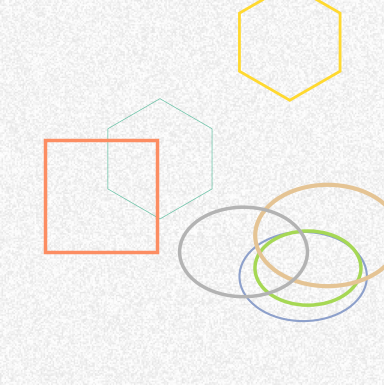[{"shape": "hexagon", "thickness": 0.5, "radius": 0.78, "center": [0.415, 0.587]}, {"shape": "square", "thickness": 2.5, "radius": 0.73, "center": [0.263, 0.492]}, {"shape": "oval", "thickness": 1.5, "radius": 0.83, "center": [0.787, 0.282]}, {"shape": "oval", "thickness": 2.5, "radius": 0.69, "center": [0.8, 0.304]}, {"shape": "hexagon", "thickness": 2, "radius": 0.75, "center": [0.753, 0.89]}, {"shape": "oval", "thickness": 3, "radius": 0.94, "center": [0.851, 0.388]}, {"shape": "oval", "thickness": 2.5, "radius": 0.83, "center": [0.633, 0.346]}]